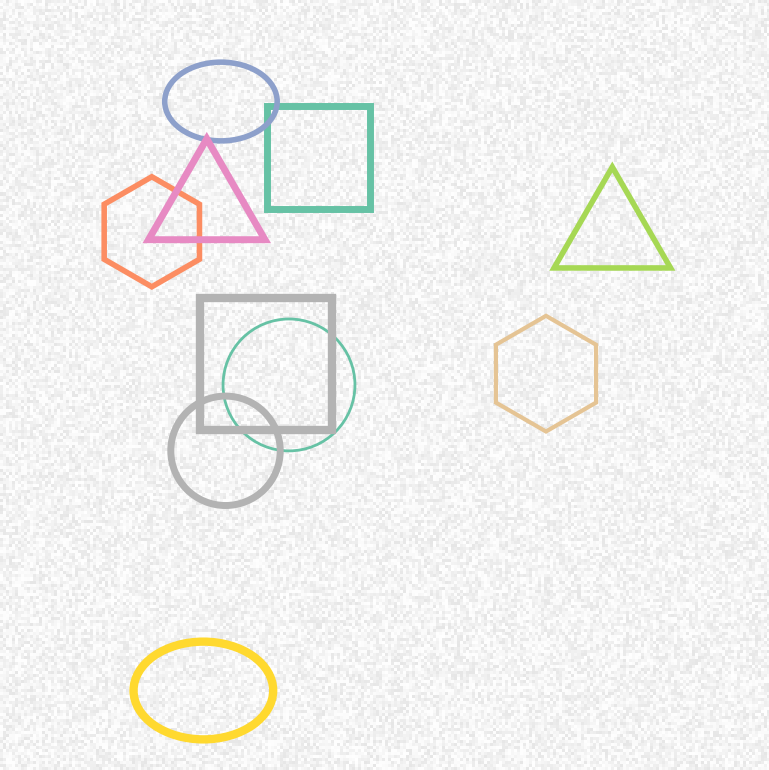[{"shape": "square", "thickness": 2.5, "radius": 0.34, "center": [0.414, 0.795]}, {"shape": "circle", "thickness": 1, "radius": 0.43, "center": [0.375, 0.5]}, {"shape": "hexagon", "thickness": 2, "radius": 0.36, "center": [0.197, 0.699]}, {"shape": "oval", "thickness": 2, "radius": 0.37, "center": [0.287, 0.868]}, {"shape": "triangle", "thickness": 2.5, "radius": 0.44, "center": [0.269, 0.732]}, {"shape": "triangle", "thickness": 2, "radius": 0.44, "center": [0.795, 0.696]}, {"shape": "oval", "thickness": 3, "radius": 0.45, "center": [0.264, 0.103]}, {"shape": "hexagon", "thickness": 1.5, "radius": 0.38, "center": [0.709, 0.515]}, {"shape": "circle", "thickness": 2.5, "radius": 0.36, "center": [0.293, 0.415]}, {"shape": "square", "thickness": 3, "radius": 0.43, "center": [0.346, 0.527]}]